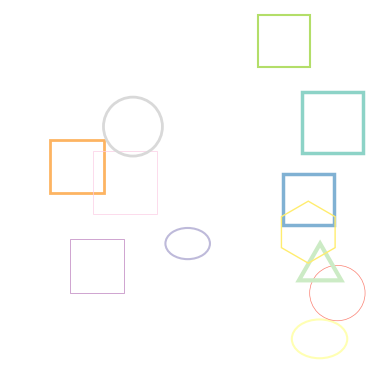[{"shape": "square", "thickness": 2.5, "radius": 0.4, "center": [0.864, 0.682]}, {"shape": "oval", "thickness": 1.5, "radius": 0.36, "center": [0.83, 0.12]}, {"shape": "oval", "thickness": 1.5, "radius": 0.29, "center": [0.487, 0.367]}, {"shape": "circle", "thickness": 0.5, "radius": 0.36, "center": [0.876, 0.239]}, {"shape": "square", "thickness": 2.5, "radius": 0.33, "center": [0.801, 0.482]}, {"shape": "square", "thickness": 2, "radius": 0.35, "center": [0.2, 0.568]}, {"shape": "square", "thickness": 1.5, "radius": 0.33, "center": [0.738, 0.894]}, {"shape": "square", "thickness": 0.5, "radius": 0.41, "center": [0.325, 0.526]}, {"shape": "circle", "thickness": 2, "radius": 0.38, "center": [0.345, 0.671]}, {"shape": "square", "thickness": 0.5, "radius": 0.35, "center": [0.252, 0.308]}, {"shape": "triangle", "thickness": 3, "radius": 0.32, "center": [0.831, 0.304]}, {"shape": "hexagon", "thickness": 1, "radius": 0.4, "center": [0.801, 0.397]}]